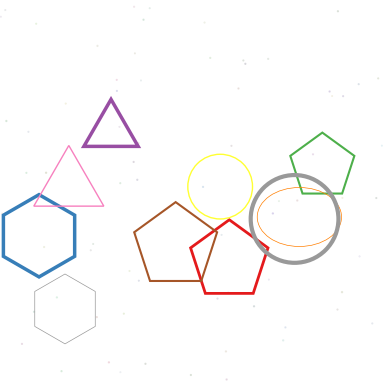[{"shape": "pentagon", "thickness": 2, "radius": 0.53, "center": [0.596, 0.323]}, {"shape": "hexagon", "thickness": 2.5, "radius": 0.53, "center": [0.101, 0.388]}, {"shape": "pentagon", "thickness": 1.5, "radius": 0.44, "center": [0.837, 0.568]}, {"shape": "triangle", "thickness": 2.5, "radius": 0.41, "center": [0.288, 0.66]}, {"shape": "oval", "thickness": 0.5, "radius": 0.55, "center": [0.778, 0.436]}, {"shape": "circle", "thickness": 1, "radius": 0.42, "center": [0.572, 0.515]}, {"shape": "pentagon", "thickness": 1.5, "radius": 0.57, "center": [0.456, 0.362]}, {"shape": "triangle", "thickness": 1, "radius": 0.53, "center": [0.179, 0.517]}, {"shape": "hexagon", "thickness": 0.5, "radius": 0.45, "center": [0.169, 0.198]}, {"shape": "circle", "thickness": 3, "radius": 0.57, "center": [0.765, 0.431]}]